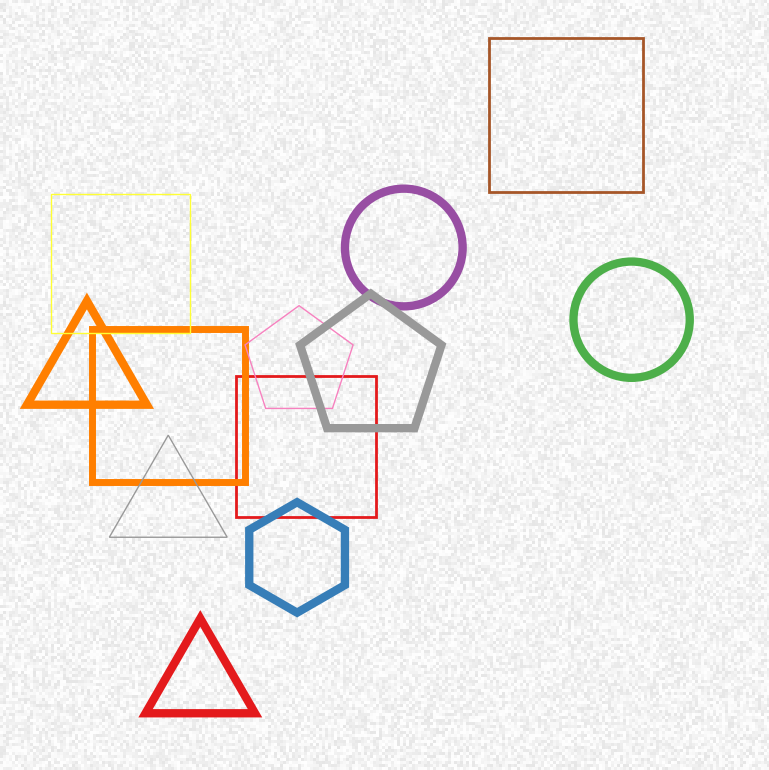[{"shape": "triangle", "thickness": 3, "radius": 0.41, "center": [0.26, 0.115]}, {"shape": "square", "thickness": 1, "radius": 0.46, "center": [0.397, 0.42]}, {"shape": "hexagon", "thickness": 3, "radius": 0.36, "center": [0.386, 0.276]}, {"shape": "circle", "thickness": 3, "radius": 0.38, "center": [0.82, 0.585]}, {"shape": "circle", "thickness": 3, "radius": 0.38, "center": [0.524, 0.679]}, {"shape": "triangle", "thickness": 3, "radius": 0.45, "center": [0.113, 0.519]}, {"shape": "square", "thickness": 2.5, "radius": 0.5, "center": [0.219, 0.473]}, {"shape": "square", "thickness": 0.5, "radius": 0.45, "center": [0.156, 0.658]}, {"shape": "square", "thickness": 1, "radius": 0.5, "center": [0.735, 0.851]}, {"shape": "pentagon", "thickness": 0.5, "radius": 0.37, "center": [0.388, 0.529]}, {"shape": "pentagon", "thickness": 3, "radius": 0.48, "center": [0.482, 0.522]}, {"shape": "triangle", "thickness": 0.5, "radius": 0.44, "center": [0.218, 0.346]}]